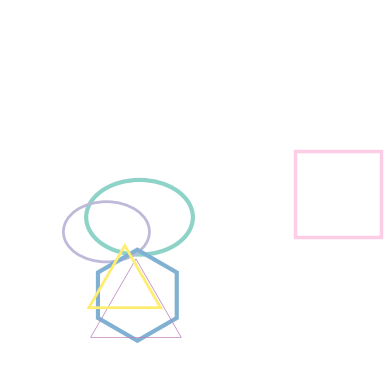[{"shape": "oval", "thickness": 3, "radius": 0.69, "center": [0.362, 0.436]}, {"shape": "oval", "thickness": 2, "radius": 0.56, "center": [0.276, 0.398]}, {"shape": "hexagon", "thickness": 3, "radius": 0.59, "center": [0.357, 0.233]}, {"shape": "square", "thickness": 2.5, "radius": 0.56, "center": [0.879, 0.495]}, {"shape": "triangle", "thickness": 0.5, "radius": 0.68, "center": [0.353, 0.192]}, {"shape": "triangle", "thickness": 2, "radius": 0.54, "center": [0.324, 0.255]}]